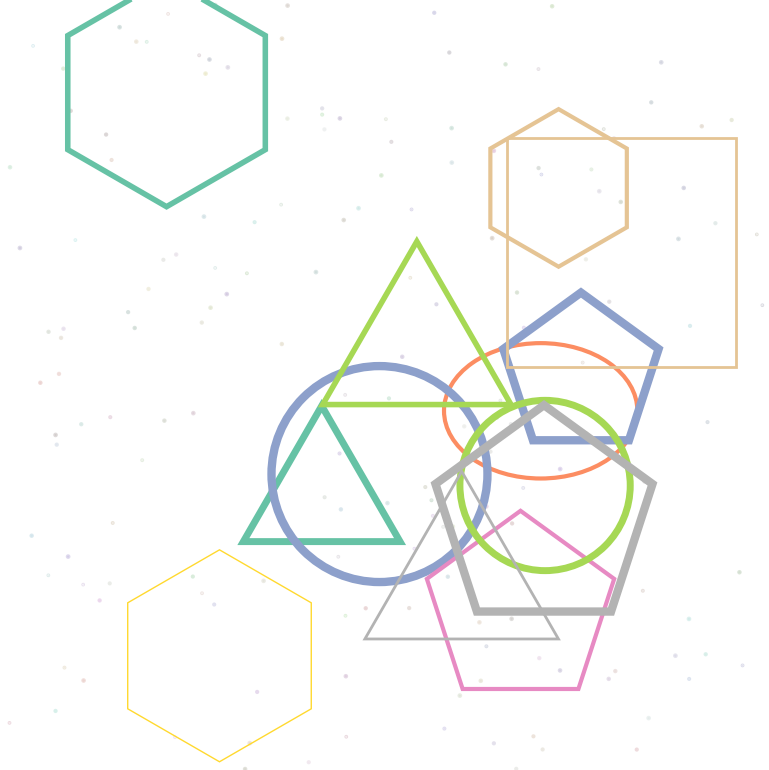[{"shape": "hexagon", "thickness": 2, "radius": 0.74, "center": [0.216, 0.88]}, {"shape": "triangle", "thickness": 2.5, "radius": 0.59, "center": [0.418, 0.355]}, {"shape": "oval", "thickness": 1.5, "radius": 0.63, "center": [0.702, 0.466]}, {"shape": "pentagon", "thickness": 3, "radius": 0.53, "center": [0.754, 0.514]}, {"shape": "circle", "thickness": 3, "radius": 0.7, "center": [0.493, 0.384]}, {"shape": "pentagon", "thickness": 1.5, "radius": 0.64, "center": [0.676, 0.209]}, {"shape": "triangle", "thickness": 2, "radius": 0.71, "center": [0.541, 0.545]}, {"shape": "circle", "thickness": 2.5, "radius": 0.55, "center": [0.708, 0.369]}, {"shape": "hexagon", "thickness": 0.5, "radius": 0.69, "center": [0.285, 0.148]}, {"shape": "hexagon", "thickness": 1.5, "radius": 0.51, "center": [0.725, 0.756]}, {"shape": "square", "thickness": 1, "radius": 0.75, "center": [0.807, 0.672]}, {"shape": "pentagon", "thickness": 3, "radius": 0.74, "center": [0.706, 0.326]}, {"shape": "triangle", "thickness": 1, "radius": 0.73, "center": [0.6, 0.243]}]